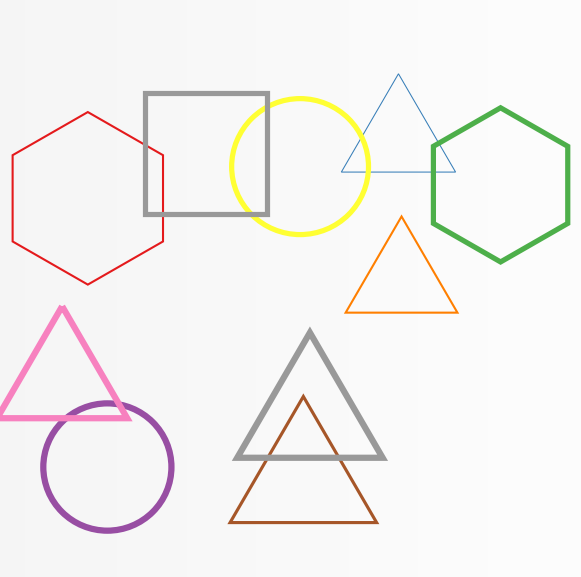[{"shape": "hexagon", "thickness": 1, "radius": 0.75, "center": [0.151, 0.656]}, {"shape": "triangle", "thickness": 0.5, "radius": 0.57, "center": [0.686, 0.758]}, {"shape": "hexagon", "thickness": 2.5, "radius": 0.67, "center": [0.861, 0.679]}, {"shape": "circle", "thickness": 3, "radius": 0.55, "center": [0.185, 0.19]}, {"shape": "triangle", "thickness": 1, "radius": 0.56, "center": [0.691, 0.513]}, {"shape": "circle", "thickness": 2.5, "radius": 0.59, "center": [0.516, 0.711]}, {"shape": "triangle", "thickness": 1.5, "radius": 0.73, "center": [0.522, 0.167]}, {"shape": "triangle", "thickness": 3, "radius": 0.65, "center": [0.107, 0.34]}, {"shape": "triangle", "thickness": 3, "radius": 0.72, "center": [0.533, 0.279]}, {"shape": "square", "thickness": 2.5, "radius": 0.52, "center": [0.355, 0.734]}]